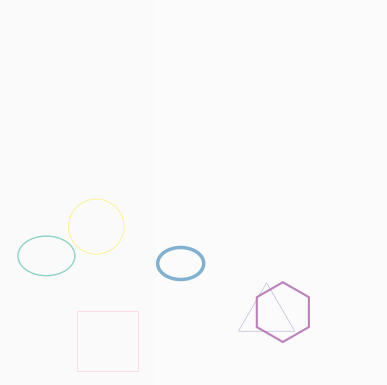[{"shape": "oval", "thickness": 1, "radius": 0.37, "center": [0.12, 0.335]}, {"shape": "triangle", "thickness": 0.5, "radius": 0.42, "center": [0.688, 0.182]}, {"shape": "oval", "thickness": 2.5, "radius": 0.3, "center": [0.466, 0.316]}, {"shape": "square", "thickness": 0.5, "radius": 0.39, "center": [0.277, 0.114]}, {"shape": "hexagon", "thickness": 1.5, "radius": 0.39, "center": [0.73, 0.189]}, {"shape": "circle", "thickness": 0.5, "radius": 0.36, "center": [0.248, 0.411]}]